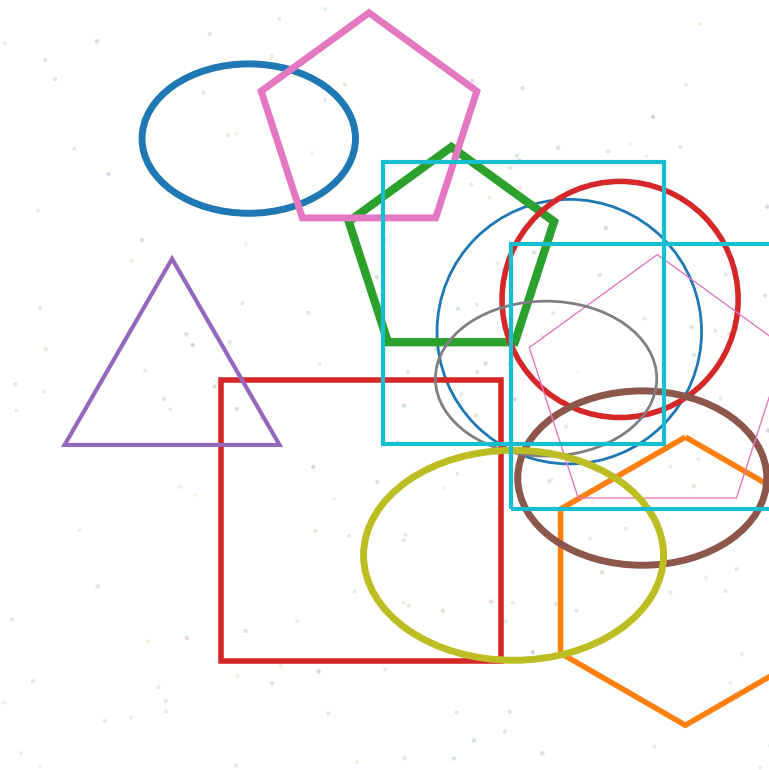[{"shape": "circle", "thickness": 1, "radius": 0.86, "center": [0.739, 0.569]}, {"shape": "oval", "thickness": 2.5, "radius": 0.69, "center": [0.323, 0.82]}, {"shape": "hexagon", "thickness": 2, "radius": 0.94, "center": [0.89, 0.245]}, {"shape": "pentagon", "thickness": 3, "radius": 0.7, "center": [0.586, 0.669]}, {"shape": "circle", "thickness": 2, "radius": 0.77, "center": [0.805, 0.611]}, {"shape": "square", "thickness": 2, "radius": 0.91, "center": [0.469, 0.324]}, {"shape": "triangle", "thickness": 1.5, "radius": 0.81, "center": [0.223, 0.503]}, {"shape": "oval", "thickness": 2.5, "radius": 0.81, "center": [0.834, 0.379]}, {"shape": "pentagon", "thickness": 0.5, "radius": 0.87, "center": [0.854, 0.495]}, {"shape": "pentagon", "thickness": 2.5, "radius": 0.74, "center": [0.479, 0.836]}, {"shape": "oval", "thickness": 1, "radius": 0.72, "center": [0.709, 0.508]}, {"shape": "oval", "thickness": 2.5, "radius": 0.97, "center": [0.667, 0.279]}, {"shape": "square", "thickness": 1.5, "radius": 0.86, "center": [0.836, 0.511]}, {"shape": "square", "thickness": 1.5, "radius": 0.91, "center": [0.68, 0.606]}]